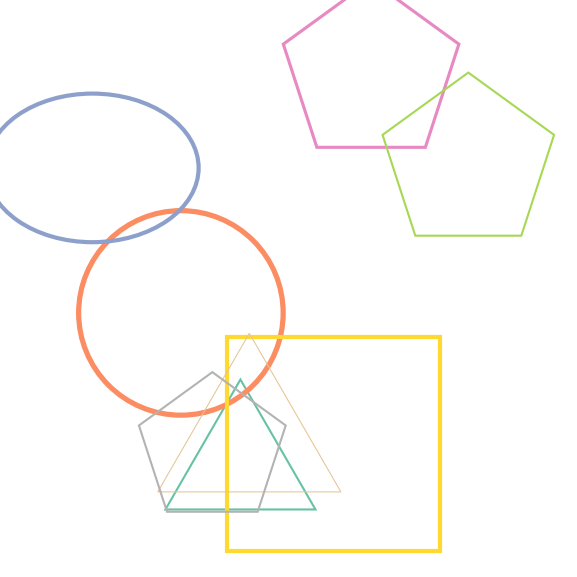[{"shape": "triangle", "thickness": 1, "radius": 0.75, "center": [0.416, 0.192]}, {"shape": "circle", "thickness": 2.5, "radius": 0.89, "center": [0.313, 0.457]}, {"shape": "oval", "thickness": 2, "radius": 0.92, "center": [0.16, 0.708]}, {"shape": "pentagon", "thickness": 1.5, "radius": 0.8, "center": [0.643, 0.873]}, {"shape": "pentagon", "thickness": 1, "radius": 0.78, "center": [0.811, 0.717]}, {"shape": "square", "thickness": 2, "radius": 0.92, "center": [0.577, 0.23]}, {"shape": "triangle", "thickness": 0.5, "radius": 0.92, "center": [0.432, 0.239]}, {"shape": "pentagon", "thickness": 1, "radius": 0.67, "center": [0.368, 0.221]}]